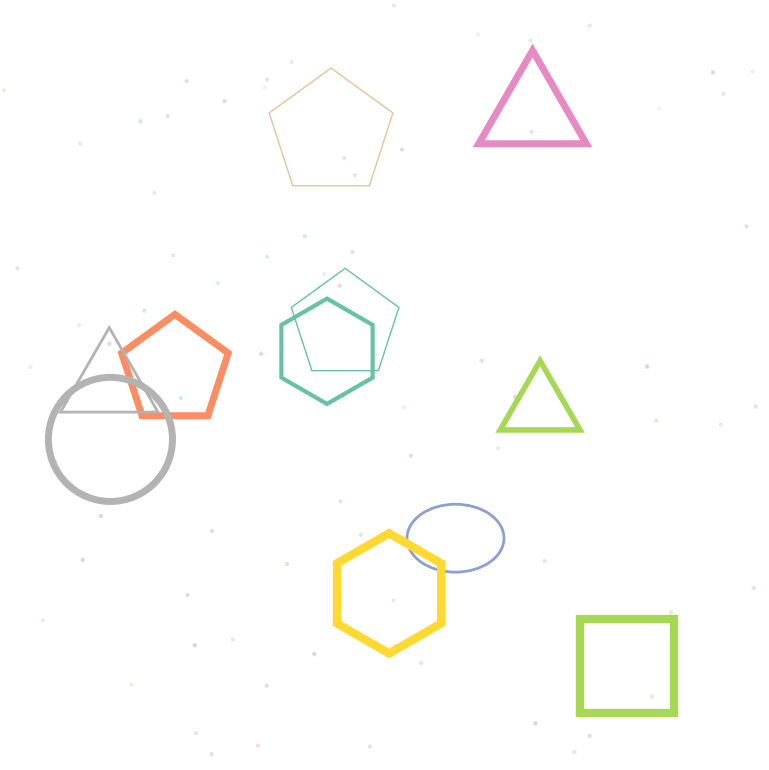[{"shape": "pentagon", "thickness": 0.5, "radius": 0.37, "center": [0.448, 0.578]}, {"shape": "hexagon", "thickness": 1.5, "radius": 0.34, "center": [0.425, 0.544]}, {"shape": "pentagon", "thickness": 2.5, "radius": 0.36, "center": [0.227, 0.519]}, {"shape": "oval", "thickness": 1, "radius": 0.31, "center": [0.592, 0.301]}, {"shape": "triangle", "thickness": 2.5, "radius": 0.4, "center": [0.692, 0.854]}, {"shape": "triangle", "thickness": 2, "radius": 0.3, "center": [0.701, 0.472]}, {"shape": "square", "thickness": 3, "radius": 0.31, "center": [0.814, 0.135]}, {"shape": "hexagon", "thickness": 3, "radius": 0.39, "center": [0.505, 0.229]}, {"shape": "pentagon", "thickness": 0.5, "radius": 0.42, "center": [0.43, 0.827]}, {"shape": "circle", "thickness": 2.5, "radius": 0.4, "center": [0.143, 0.429]}, {"shape": "triangle", "thickness": 1, "radius": 0.37, "center": [0.142, 0.501]}]